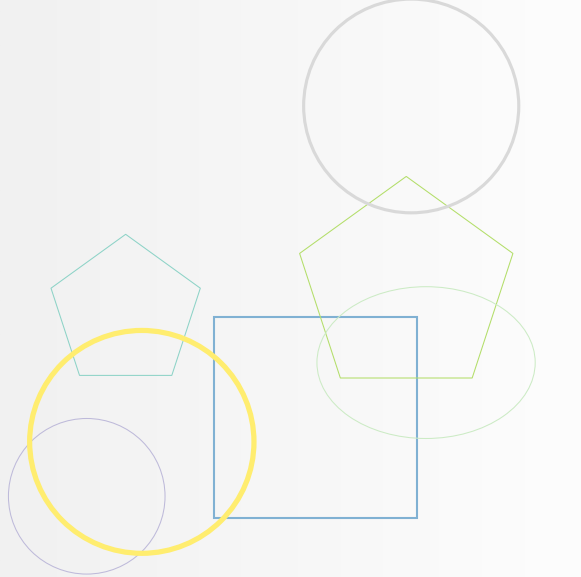[{"shape": "pentagon", "thickness": 0.5, "radius": 0.68, "center": [0.216, 0.458]}, {"shape": "circle", "thickness": 0.5, "radius": 0.67, "center": [0.149, 0.14]}, {"shape": "square", "thickness": 1, "radius": 0.87, "center": [0.543, 0.276]}, {"shape": "pentagon", "thickness": 0.5, "radius": 0.96, "center": [0.699, 0.501]}, {"shape": "circle", "thickness": 1.5, "radius": 0.93, "center": [0.707, 0.816]}, {"shape": "oval", "thickness": 0.5, "radius": 0.94, "center": [0.733, 0.371]}, {"shape": "circle", "thickness": 2.5, "radius": 0.96, "center": [0.244, 0.234]}]